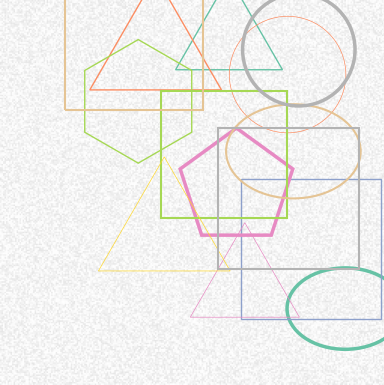[{"shape": "oval", "thickness": 2.5, "radius": 0.76, "center": [0.897, 0.198]}, {"shape": "triangle", "thickness": 1, "radius": 0.8, "center": [0.595, 0.899]}, {"shape": "circle", "thickness": 0.5, "radius": 0.76, "center": [0.747, 0.806]}, {"shape": "triangle", "thickness": 1, "radius": 0.99, "center": [0.404, 0.865]}, {"shape": "square", "thickness": 1, "radius": 0.91, "center": [0.808, 0.353]}, {"shape": "pentagon", "thickness": 2.5, "radius": 0.77, "center": [0.614, 0.514]}, {"shape": "triangle", "thickness": 0.5, "radius": 0.82, "center": [0.636, 0.258]}, {"shape": "hexagon", "thickness": 1, "radius": 0.8, "center": [0.359, 0.737]}, {"shape": "square", "thickness": 1.5, "radius": 0.82, "center": [0.581, 0.599]}, {"shape": "triangle", "thickness": 0.5, "radius": 0.99, "center": [0.427, 0.395]}, {"shape": "oval", "thickness": 1.5, "radius": 0.87, "center": [0.762, 0.607]}, {"shape": "square", "thickness": 1.5, "radius": 0.89, "center": [0.348, 0.892]}, {"shape": "circle", "thickness": 2.5, "radius": 0.73, "center": [0.776, 0.871]}, {"shape": "square", "thickness": 1.5, "radius": 0.92, "center": [0.749, 0.485]}]